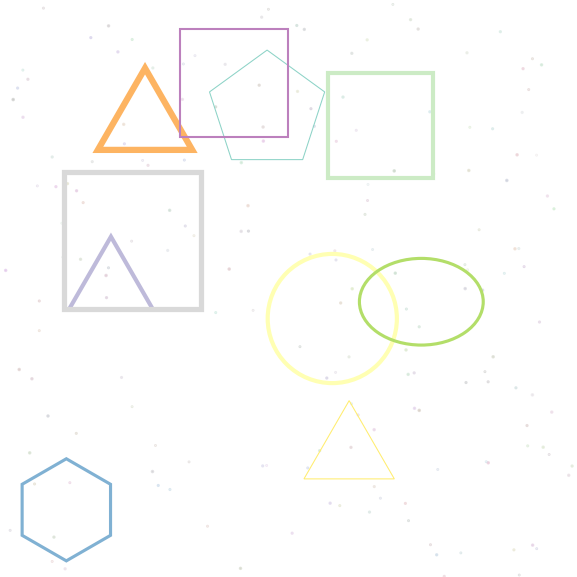[{"shape": "pentagon", "thickness": 0.5, "radius": 0.52, "center": [0.462, 0.808]}, {"shape": "circle", "thickness": 2, "radius": 0.56, "center": [0.575, 0.448]}, {"shape": "triangle", "thickness": 2, "radius": 0.42, "center": [0.192, 0.505]}, {"shape": "hexagon", "thickness": 1.5, "radius": 0.44, "center": [0.115, 0.116]}, {"shape": "triangle", "thickness": 3, "radius": 0.47, "center": [0.251, 0.787]}, {"shape": "oval", "thickness": 1.5, "radius": 0.54, "center": [0.73, 0.477]}, {"shape": "square", "thickness": 2.5, "radius": 0.59, "center": [0.23, 0.583]}, {"shape": "square", "thickness": 1, "radius": 0.47, "center": [0.405, 0.856]}, {"shape": "square", "thickness": 2, "radius": 0.45, "center": [0.659, 0.781]}, {"shape": "triangle", "thickness": 0.5, "radius": 0.45, "center": [0.605, 0.215]}]